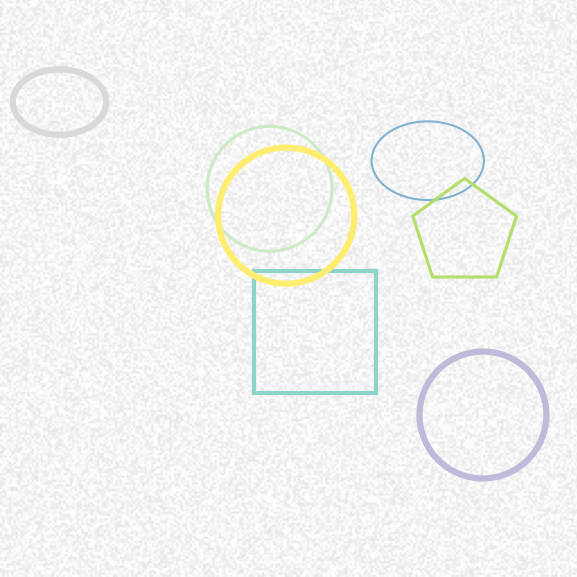[{"shape": "square", "thickness": 2, "radius": 0.53, "center": [0.545, 0.425]}, {"shape": "circle", "thickness": 3, "radius": 0.55, "center": [0.836, 0.281]}, {"shape": "oval", "thickness": 1, "radius": 0.49, "center": [0.741, 0.721]}, {"shape": "pentagon", "thickness": 1.5, "radius": 0.47, "center": [0.804, 0.596]}, {"shape": "oval", "thickness": 3, "radius": 0.4, "center": [0.103, 0.822]}, {"shape": "circle", "thickness": 1.5, "radius": 0.54, "center": [0.467, 0.672]}, {"shape": "circle", "thickness": 3, "radius": 0.59, "center": [0.496, 0.626]}]